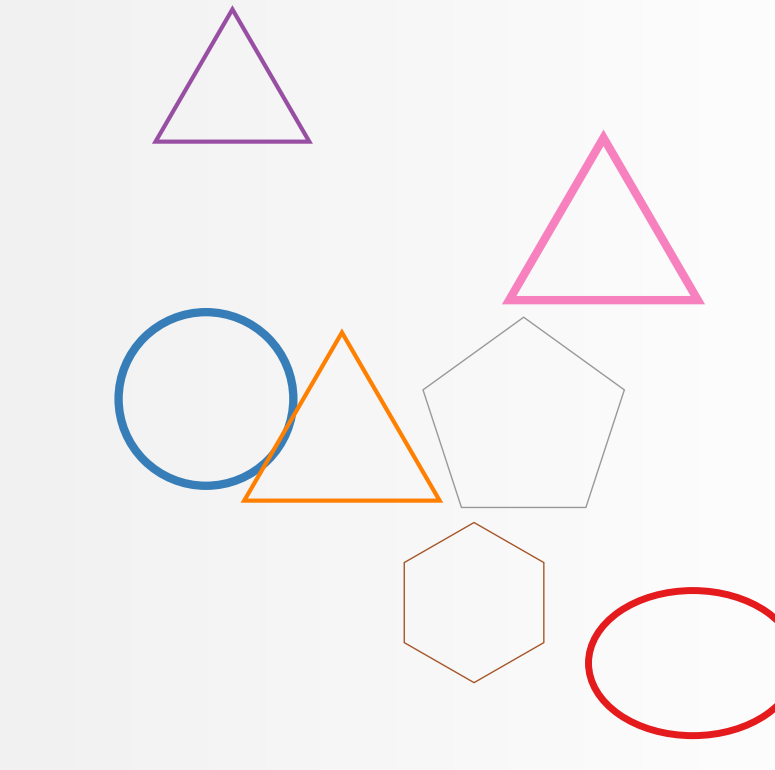[{"shape": "oval", "thickness": 2.5, "radius": 0.67, "center": [0.894, 0.139]}, {"shape": "circle", "thickness": 3, "radius": 0.56, "center": [0.266, 0.482]}, {"shape": "triangle", "thickness": 1.5, "radius": 0.57, "center": [0.3, 0.873]}, {"shape": "triangle", "thickness": 1.5, "radius": 0.73, "center": [0.441, 0.423]}, {"shape": "hexagon", "thickness": 0.5, "radius": 0.52, "center": [0.612, 0.217]}, {"shape": "triangle", "thickness": 3, "radius": 0.7, "center": [0.779, 0.68]}, {"shape": "pentagon", "thickness": 0.5, "radius": 0.68, "center": [0.676, 0.451]}]